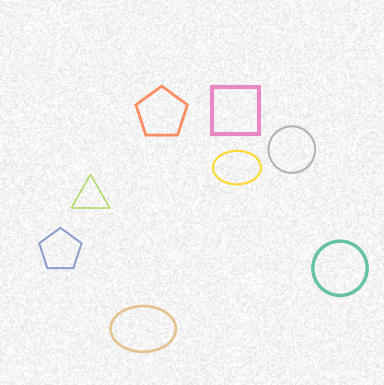[{"shape": "circle", "thickness": 2.5, "radius": 0.35, "center": [0.883, 0.303]}, {"shape": "pentagon", "thickness": 2, "radius": 0.35, "center": [0.42, 0.706]}, {"shape": "pentagon", "thickness": 1.5, "radius": 0.29, "center": [0.157, 0.35]}, {"shape": "square", "thickness": 3, "radius": 0.3, "center": [0.611, 0.714]}, {"shape": "triangle", "thickness": 1, "radius": 0.29, "center": [0.235, 0.489]}, {"shape": "oval", "thickness": 1.5, "radius": 0.31, "center": [0.615, 0.565]}, {"shape": "oval", "thickness": 2, "radius": 0.42, "center": [0.372, 0.146]}, {"shape": "circle", "thickness": 1.5, "radius": 0.3, "center": [0.758, 0.611]}]